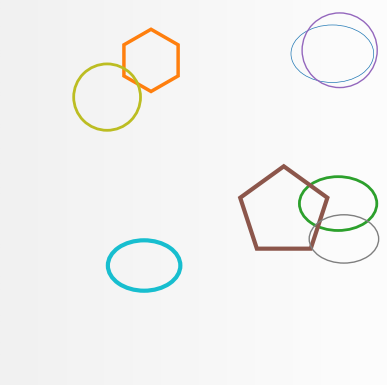[{"shape": "oval", "thickness": 0.5, "radius": 0.53, "center": [0.858, 0.86]}, {"shape": "hexagon", "thickness": 2.5, "radius": 0.4, "center": [0.39, 0.843]}, {"shape": "oval", "thickness": 2, "radius": 0.5, "center": [0.873, 0.471]}, {"shape": "circle", "thickness": 1, "radius": 0.48, "center": [0.877, 0.869]}, {"shape": "pentagon", "thickness": 3, "radius": 0.59, "center": [0.732, 0.45]}, {"shape": "oval", "thickness": 1, "radius": 0.45, "center": [0.888, 0.379]}, {"shape": "circle", "thickness": 2, "radius": 0.43, "center": [0.276, 0.748]}, {"shape": "oval", "thickness": 3, "radius": 0.47, "center": [0.372, 0.31]}]